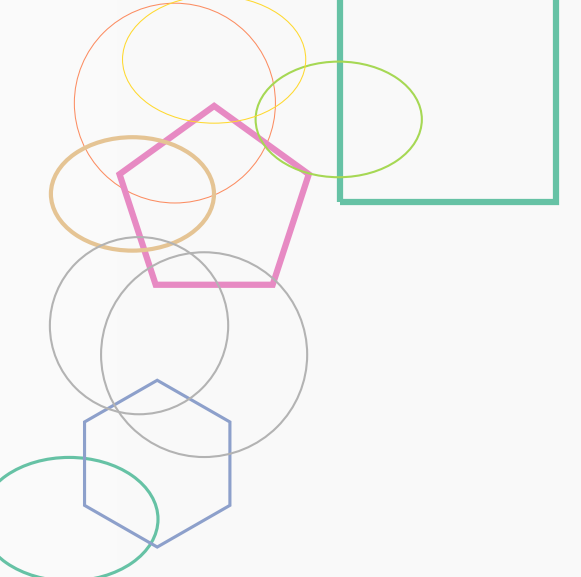[{"shape": "oval", "thickness": 1.5, "radius": 0.76, "center": [0.119, 0.1]}, {"shape": "square", "thickness": 3, "radius": 0.93, "center": [0.771, 0.836]}, {"shape": "circle", "thickness": 0.5, "radius": 0.86, "center": [0.301, 0.821]}, {"shape": "hexagon", "thickness": 1.5, "radius": 0.72, "center": [0.27, 0.196]}, {"shape": "pentagon", "thickness": 3, "radius": 0.86, "center": [0.368, 0.645]}, {"shape": "oval", "thickness": 1, "radius": 0.72, "center": [0.583, 0.792]}, {"shape": "oval", "thickness": 0.5, "radius": 0.79, "center": [0.368, 0.896]}, {"shape": "oval", "thickness": 2, "radius": 0.7, "center": [0.228, 0.663]}, {"shape": "circle", "thickness": 1, "radius": 0.89, "center": [0.351, 0.385]}, {"shape": "circle", "thickness": 1, "radius": 0.77, "center": [0.239, 0.435]}]